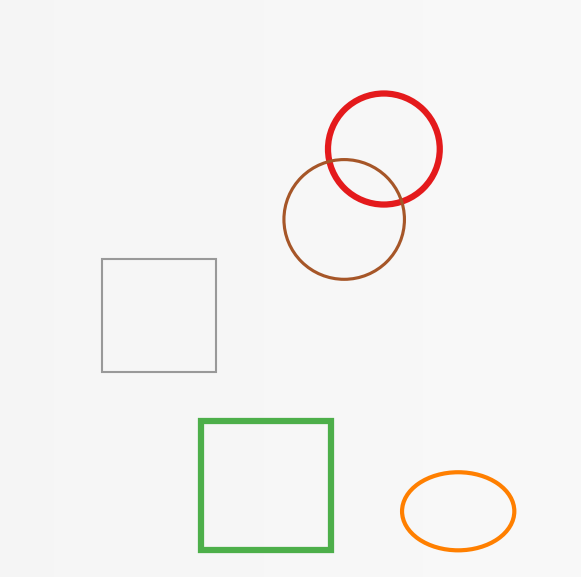[{"shape": "circle", "thickness": 3, "radius": 0.48, "center": [0.66, 0.741]}, {"shape": "square", "thickness": 3, "radius": 0.56, "center": [0.457, 0.158]}, {"shape": "oval", "thickness": 2, "radius": 0.48, "center": [0.788, 0.114]}, {"shape": "circle", "thickness": 1.5, "radius": 0.52, "center": [0.592, 0.619]}, {"shape": "square", "thickness": 1, "radius": 0.49, "center": [0.274, 0.452]}]